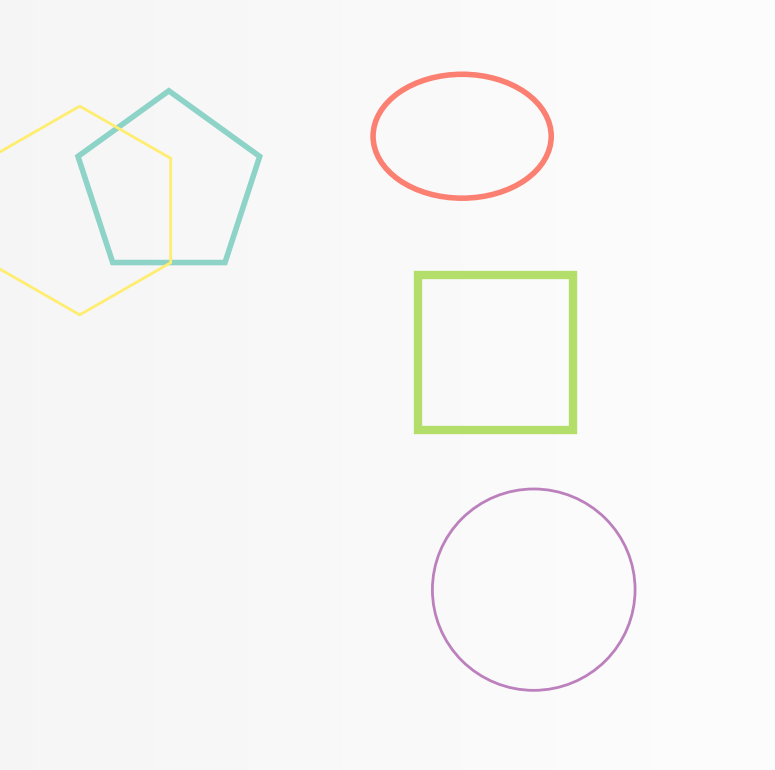[{"shape": "pentagon", "thickness": 2, "radius": 0.62, "center": [0.218, 0.759]}, {"shape": "oval", "thickness": 2, "radius": 0.57, "center": [0.596, 0.823]}, {"shape": "square", "thickness": 3, "radius": 0.5, "center": [0.64, 0.542]}, {"shape": "circle", "thickness": 1, "radius": 0.65, "center": [0.689, 0.234]}, {"shape": "hexagon", "thickness": 1, "radius": 0.68, "center": [0.103, 0.727]}]